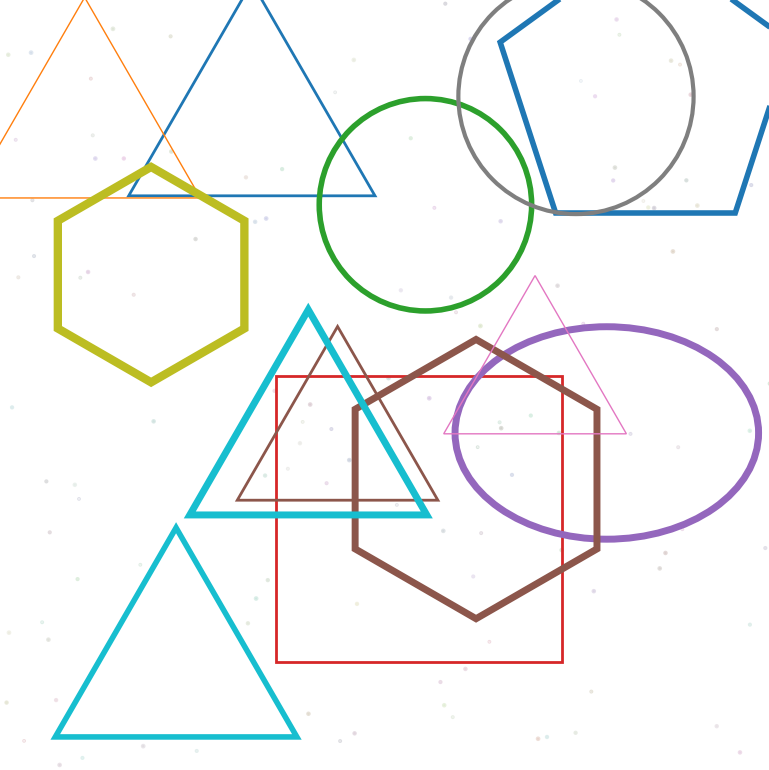[{"shape": "triangle", "thickness": 1, "radius": 0.92, "center": [0.327, 0.838]}, {"shape": "pentagon", "thickness": 2, "radius": 0.99, "center": [0.838, 0.884]}, {"shape": "triangle", "thickness": 0.5, "radius": 0.87, "center": [0.11, 0.83]}, {"shape": "circle", "thickness": 2, "radius": 0.69, "center": [0.553, 0.734]}, {"shape": "square", "thickness": 1, "radius": 0.93, "center": [0.544, 0.326]}, {"shape": "oval", "thickness": 2.5, "radius": 0.99, "center": [0.788, 0.438]}, {"shape": "triangle", "thickness": 1, "radius": 0.75, "center": [0.438, 0.426]}, {"shape": "hexagon", "thickness": 2.5, "radius": 0.91, "center": [0.618, 0.378]}, {"shape": "triangle", "thickness": 0.5, "radius": 0.68, "center": [0.695, 0.505]}, {"shape": "circle", "thickness": 1.5, "radius": 0.76, "center": [0.748, 0.875]}, {"shape": "hexagon", "thickness": 3, "radius": 0.7, "center": [0.196, 0.643]}, {"shape": "triangle", "thickness": 2, "radius": 0.91, "center": [0.229, 0.134]}, {"shape": "triangle", "thickness": 2.5, "radius": 0.89, "center": [0.4, 0.42]}]